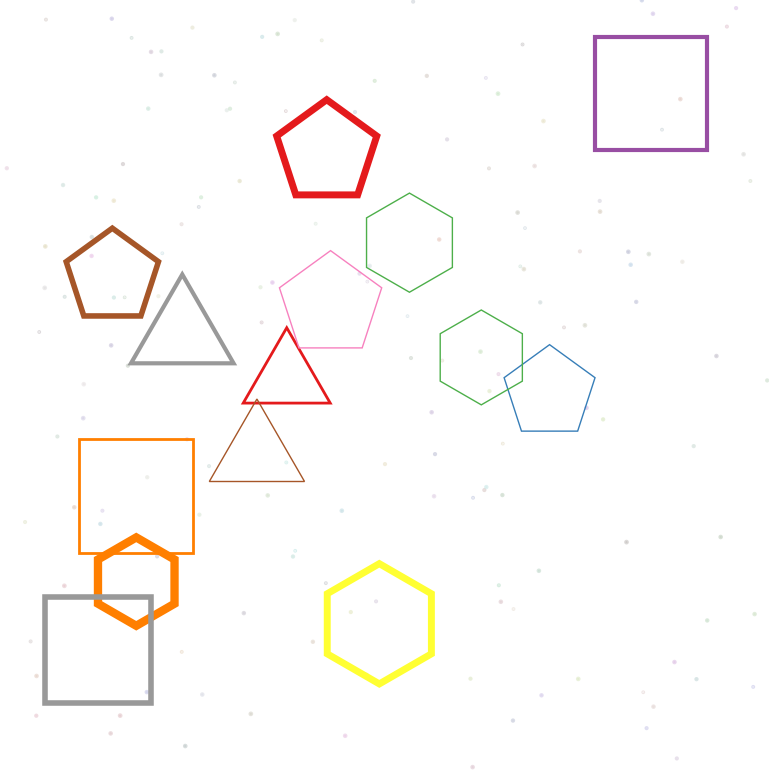[{"shape": "triangle", "thickness": 1, "radius": 0.33, "center": [0.372, 0.509]}, {"shape": "pentagon", "thickness": 2.5, "radius": 0.34, "center": [0.424, 0.802]}, {"shape": "pentagon", "thickness": 0.5, "radius": 0.31, "center": [0.714, 0.49]}, {"shape": "hexagon", "thickness": 0.5, "radius": 0.32, "center": [0.532, 0.685]}, {"shape": "hexagon", "thickness": 0.5, "radius": 0.31, "center": [0.625, 0.536]}, {"shape": "square", "thickness": 1.5, "radius": 0.36, "center": [0.845, 0.879]}, {"shape": "hexagon", "thickness": 3, "radius": 0.29, "center": [0.177, 0.245]}, {"shape": "square", "thickness": 1, "radius": 0.37, "center": [0.177, 0.356]}, {"shape": "hexagon", "thickness": 2.5, "radius": 0.39, "center": [0.493, 0.19]}, {"shape": "pentagon", "thickness": 2, "radius": 0.32, "center": [0.146, 0.641]}, {"shape": "triangle", "thickness": 0.5, "radius": 0.36, "center": [0.334, 0.41]}, {"shape": "pentagon", "thickness": 0.5, "radius": 0.35, "center": [0.429, 0.605]}, {"shape": "square", "thickness": 2, "radius": 0.34, "center": [0.127, 0.156]}, {"shape": "triangle", "thickness": 1.5, "radius": 0.38, "center": [0.237, 0.567]}]